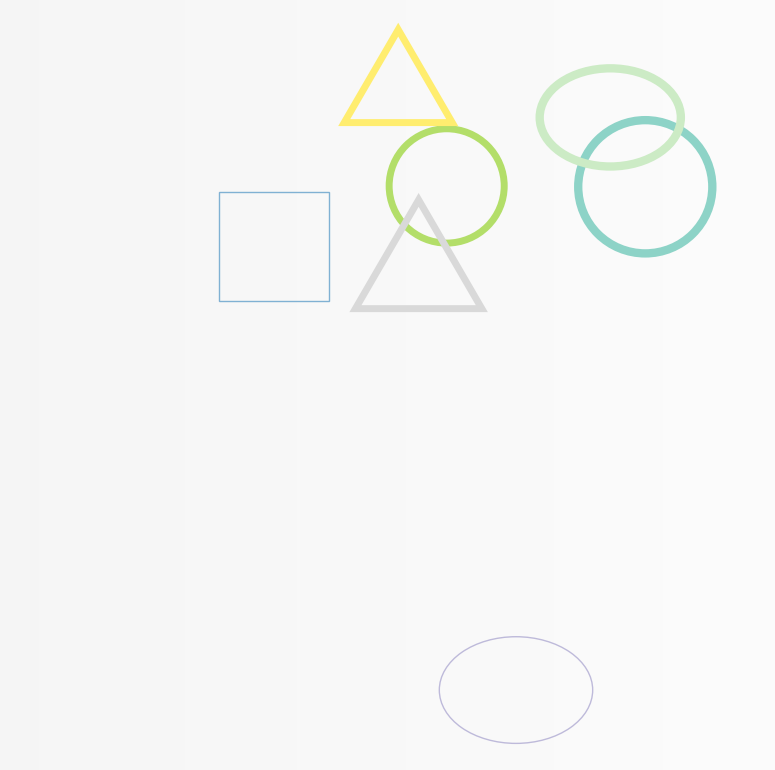[{"shape": "circle", "thickness": 3, "radius": 0.43, "center": [0.833, 0.757]}, {"shape": "oval", "thickness": 0.5, "radius": 0.49, "center": [0.666, 0.104]}, {"shape": "square", "thickness": 0.5, "radius": 0.35, "center": [0.353, 0.68]}, {"shape": "circle", "thickness": 2.5, "radius": 0.37, "center": [0.576, 0.759]}, {"shape": "triangle", "thickness": 2.5, "radius": 0.47, "center": [0.54, 0.646]}, {"shape": "oval", "thickness": 3, "radius": 0.46, "center": [0.787, 0.848]}, {"shape": "triangle", "thickness": 2.5, "radius": 0.4, "center": [0.514, 0.881]}]